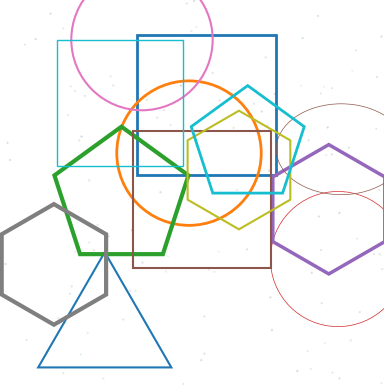[{"shape": "square", "thickness": 2, "radius": 0.91, "center": [0.536, 0.728]}, {"shape": "triangle", "thickness": 1.5, "radius": 1.0, "center": [0.272, 0.145]}, {"shape": "circle", "thickness": 2, "radius": 0.94, "center": [0.491, 0.602]}, {"shape": "pentagon", "thickness": 3, "radius": 0.91, "center": [0.315, 0.488]}, {"shape": "circle", "thickness": 0.5, "radius": 0.88, "center": [0.878, 0.327]}, {"shape": "hexagon", "thickness": 2.5, "radius": 0.84, "center": [0.854, 0.456]}, {"shape": "square", "thickness": 1.5, "radius": 0.89, "center": [0.524, 0.482]}, {"shape": "oval", "thickness": 0.5, "radius": 0.84, "center": [0.886, 0.612]}, {"shape": "circle", "thickness": 1.5, "radius": 0.92, "center": [0.369, 0.897]}, {"shape": "hexagon", "thickness": 3, "radius": 0.78, "center": [0.14, 0.313]}, {"shape": "hexagon", "thickness": 1.5, "radius": 0.77, "center": [0.621, 0.558]}, {"shape": "pentagon", "thickness": 2, "radius": 0.77, "center": [0.643, 0.623]}, {"shape": "square", "thickness": 1, "radius": 0.82, "center": [0.312, 0.733]}]